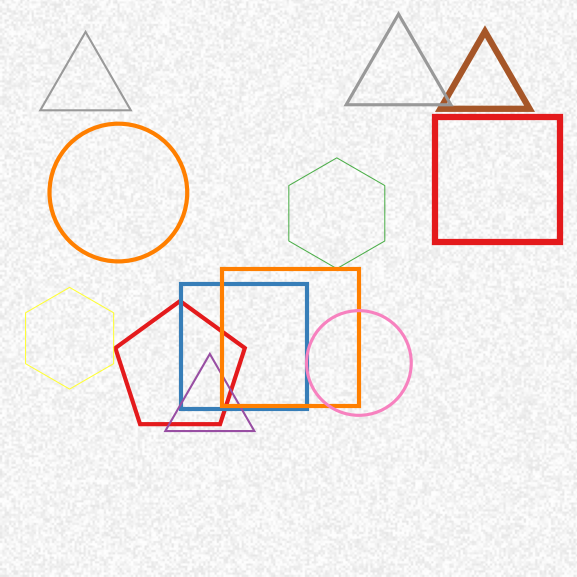[{"shape": "square", "thickness": 3, "radius": 0.54, "center": [0.861, 0.689]}, {"shape": "pentagon", "thickness": 2, "radius": 0.59, "center": [0.312, 0.36]}, {"shape": "square", "thickness": 2, "radius": 0.54, "center": [0.423, 0.399]}, {"shape": "hexagon", "thickness": 0.5, "radius": 0.48, "center": [0.583, 0.63]}, {"shape": "triangle", "thickness": 1, "radius": 0.45, "center": [0.363, 0.297]}, {"shape": "circle", "thickness": 2, "radius": 0.6, "center": [0.205, 0.666]}, {"shape": "square", "thickness": 2, "radius": 0.59, "center": [0.503, 0.415]}, {"shape": "hexagon", "thickness": 0.5, "radius": 0.44, "center": [0.121, 0.413]}, {"shape": "triangle", "thickness": 3, "radius": 0.45, "center": [0.84, 0.855]}, {"shape": "circle", "thickness": 1.5, "radius": 0.45, "center": [0.621, 0.371]}, {"shape": "triangle", "thickness": 1.5, "radius": 0.52, "center": [0.69, 0.87]}, {"shape": "triangle", "thickness": 1, "radius": 0.45, "center": [0.148, 0.853]}]